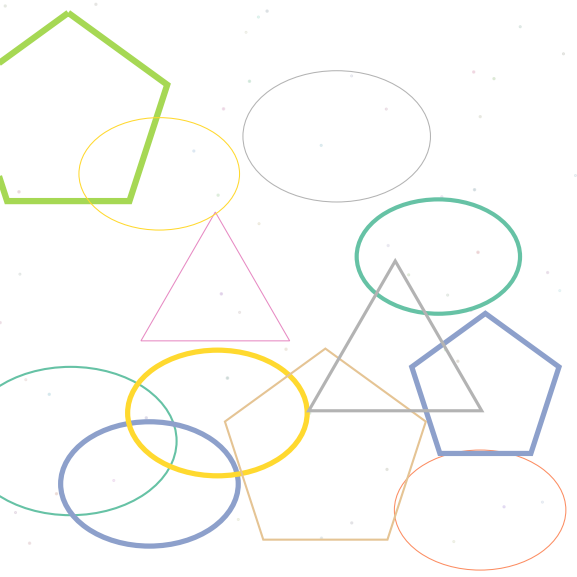[{"shape": "oval", "thickness": 2, "radius": 0.71, "center": [0.759, 0.555]}, {"shape": "oval", "thickness": 1, "radius": 0.92, "center": [0.122, 0.235]}, {"shape": "oval", "thickness": 0.5, "radius": 0.74, "center": [0.831, 0.116]}, {"shape": "pentagon", "thickness": 2.5, "radius": 0.67, "center": [0.84, 0.322]}, {"shape": "oval", "thickness": 2.5, "radius": 0.77, "center": [0.259, 0.161]}, {"shape": "triangle", "thickness": 0.5, "radius": 0.74, "center": [0.373, 0.483]}, {"shape": "pentagon", "thickness": 3, "radius": 0.9, "center": [0.118, 0.797]}, {"shape": "oval", "thickness": 0.5, "radius": 0.7, "center": [0.276, 0.698]}, {"shape": "oval", "thickness": 2.5, "radius": 0.78, "center": [0.376, 0.284]}, {"shape": "pentagon", "thickness": 1, "radius": 0.91, "center": [0.563, 0.213]}, {"shape": "triangle", "thickness": 1.5, "radius": 0.86, "center": [0.684, 0.374]}, {"shape": "oval", "thickness": 0.5, "radius": 0.81, "center": [0.583, 0.763]}]